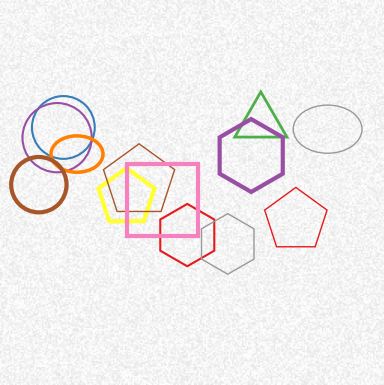[{"shape": "pentagon", "thickness": 1, "radius": 0.43, "center": [0.768, 0.428]}, {"shape": "hexagon", "thickness": 1.5, "radius": 0.4, "center": [0.486, 0.389]}, {"shape": "circle", "thickness": 1.5, "radius": 0.41, "center": [0.165, 0.669]}, {"shape": "triangle", "thickness": 2, "radius": 0.39, "center": [0.677, 0.683]}, {"shape": "hexagon", "thickness": 3, "radius": 0.47, "center": [0.652, 0.596]}, {"shape": "circle", "thickness": 1.5, "radius": 0.45, "center": [0.148, 0.642]}, {"shape": "oval", "thickness": 2.5, "radius": 0.34, "center": [0.2, 0.6]}, {"shape": "pentagon", "thickness": 3, "radius": 0.38, "center": [0.328, 0.487]}, {"shape": "circle", "thickness": 3, "radius": 0.36, "center": [0.101, 0.52]}, {"shape": "pentagon", "thickness": 1, "radius": 0.49, "center": [0.361, 0.529]}, {"shape": "square", "thickness": 3, "radius": 0.46, "center": [0.422, 0.48]}, {"shape": "hexagon", "thickness": 1, "radius": 0.39, "center": [0.592, 0.366]}, {"shape": "oval", "thickness": 1, "radius": 0.45, "center": [0.851, 0.664]}]